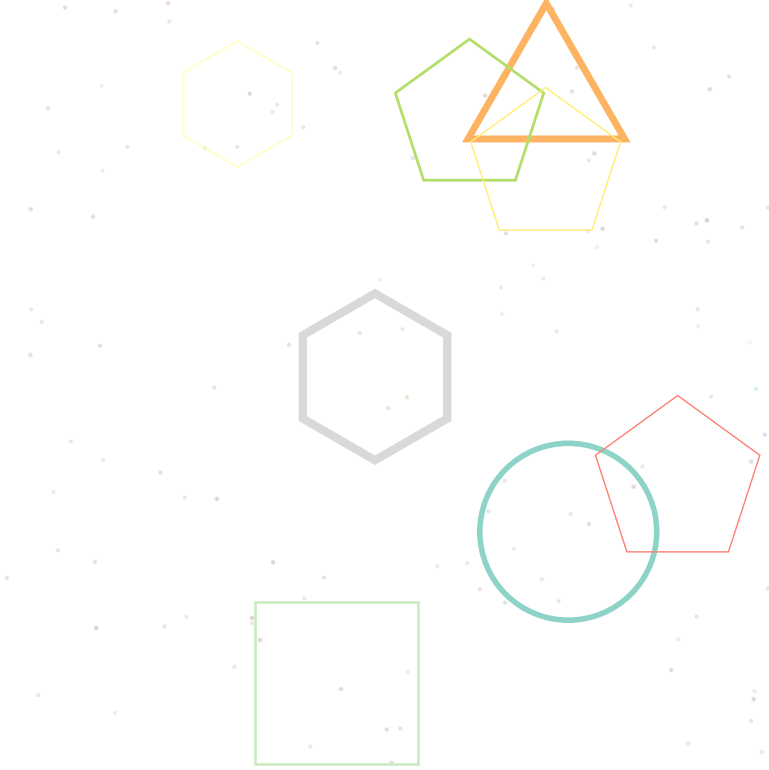[{"shape": "circle", "thickness": 2, "radius": 0.57, "center": [0.738, 0.309]}, {"shape": "hexagon", "thickness": 0.5, "radius": 0.41, "center": [0.308, 0.865]}, {"shape": "pentagon", "thickness": 0.5, "radius": 0.56, "center": [0.88, 0.374]}, {"shape": "triangle", "thickness": 2.5, "radius": 0.59, "center": [0.709, 0.878]}, {"shape": "pentagon", "thickness": 1, "radius": 0.51, "center": [0.61, 0.848]}, {"shape": "hexagon", "thickness": 3, "radius": 0.54, "center": [0.487, 0.511]}, {"shape": "square", "thickness": 1, "radius": 0.53, "center": [0.437, 0.113]}, {"shape": "pentagon", "thickness": 0.5, "radius": 0.51, "center": [0.709, 0.784]}]